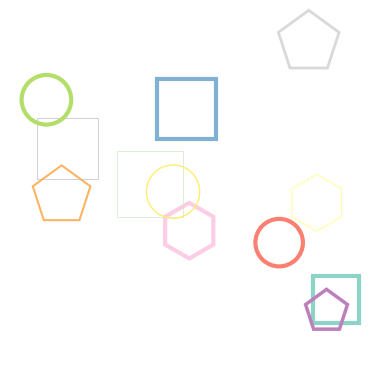[{"shape": "square", "thickness": 3, "radius": 0.3, "center": [0.873, 0.222]}, {"shape": "hexagon", "thickness": 1, "radius": 0.37, "center": [0.823, 0.473]}, {"shape": "square", "thickness": 0.5, "radius": 0.4, "center": [0.175, 0.614]}, {"shape": "circle", "thickness": 3, "radius": 0.31, "center": [0.725, 0.37]}, {"shape": "square", "thickness": 3, "radius": 0.39, "center": [0.484, 0.717]}, {"shape": "pentagon", "thickness": 1.5, "radius": 0.39, "center": [0.16, 0.492]}, {"shape": "circle", "thickness": 3, "radius": 0.32, "center": [0.121, 0.741]}, {"shape": "hexagon", "thickness": 3, "radius": 0.36, "center": [0.491, 0.401]}, {"shape": "pentagon", "thickness": 2, "radius": 0.41, "center": [0.802, 0.89]}, {"shape": "pentagon", "thickness": 2.5, "radius": 0.29, "center": [0.848, 0.191]}, {"shape": "square", "thickness": 0.5, "radius": 0.43, "center": [0.39, 0.522]}, {"shape": "circle", "thickness": 1, "radius": 0.35, "center": [0.449, 0.502]}]